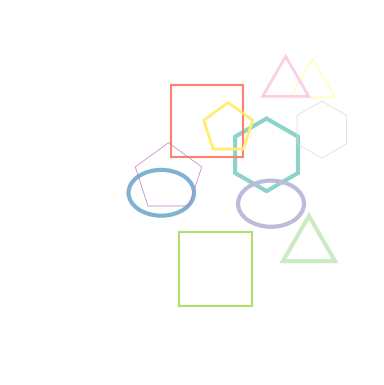[{"shape": "hexagon", "thickness": 3, "radius": 0.47, "center": [0.692, 0.598]}, {"shape": "triangle", "thickness": 1, "radius": 0.34, "center": [0.812, 0.78]}, {"shape": "oval", "thickness": 3, "radius": 0.43, "center": [0.704, 0.471]}, {"shape": "square", "thickness": 1.5, "radius": 0.47, "center": [0.537, 0.686]}, {"shape": "oval", "thickness": 3, "radius": 0.43, "center": [0.419, 0.499]}, {"shape": "square", "thickness": 1.5, "radius": 0.48, "center": [0.56, 0.301]}, {"shape": "triangle", "thickness": 2, "radius": 0.35, "center": [0.742, 0.784]}, {"shape": "hexagon", "thickness": 0.5, "radius": 0.37, "center": [0.836, 0.663]}, {"shape": "pentagon", "thickness": 0.5, "radius": 0.45, "center": [0.438, 0.538]}, {"shape": "triangle", "thickness": 3, "radius": 0.39, "center": [0.803, 0.361]}, {"shape": "pentagon", "thickness": 2, "radius": 0.33, "center": [0.593, 0.667]}]